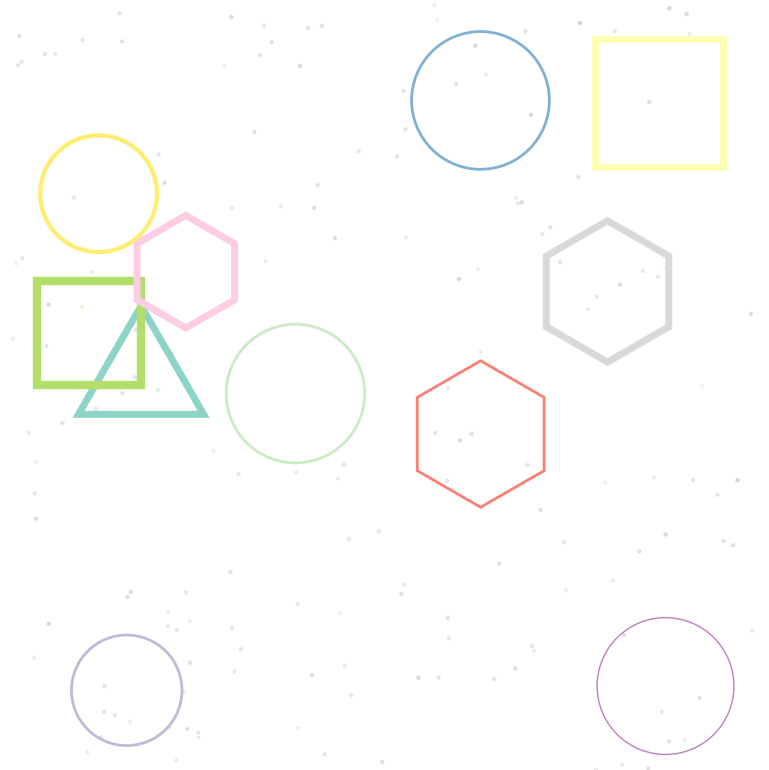[{"shape": "triangle", "thickness": 2.5, "radius": 0.47, "center": [0.183, 0.509]}, {"shape": "square", "thickness": 2.5, "radius": 0.42, "center": [0.856, 0.866]}, {"shape": "circle", "thickness": 1, "radius": 0.36, "center": [0.165, 0.104]}, {"shape": "hexagon", "thickness": 1, "radius": 0.48, "center": [0.624, 0.436]}, {"shape": "circle", "thickness": 1, "radius": 0.45, "center": [0.624, 0.87]}, {"shape": "square", "thickness": 3, "radius": 0.34, "center": [0.115, 0.568]}, {"shape": "hexagon", "thickness": 2.5, "radius": 0.37, "center": [0.241, 0.647]}, {"shape": "hexagon", "thickness": 2.5, "radius": 0.46, "center": [0.789, 0.622]}, {"shape": "circle", "thickness": 0.5, "radius": 0.44, "center": [0.864, 0.109]}, {"shape": "circle", "thickness": 1, "radius": 0.45, "center": [0.384, 0.489]}, {"shape": "circle", "thickness": 1.5, "radius": 0.38, "center": [0.128, 0.748]}]